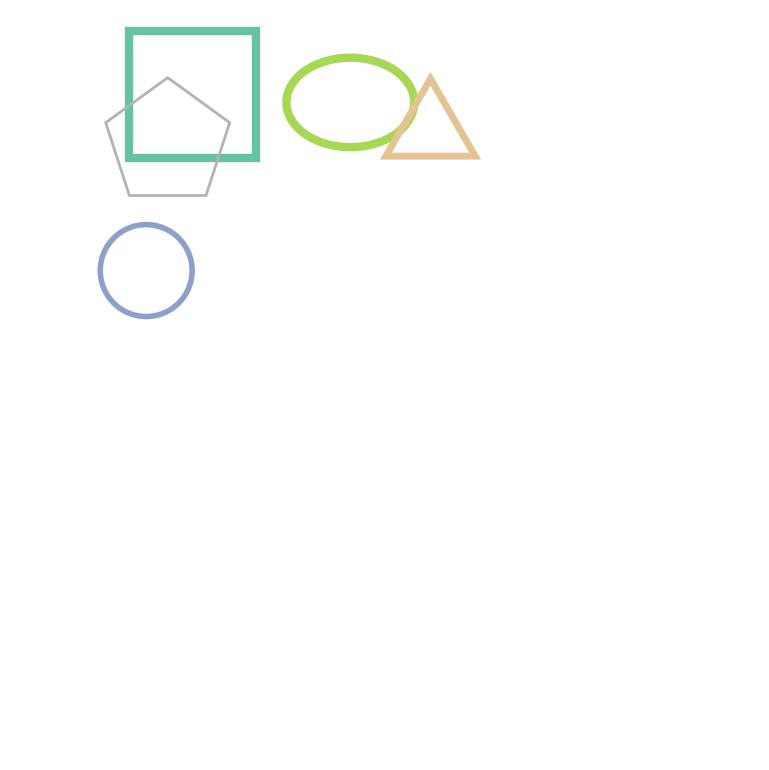[{"shape": "square", "thickness": 3, "radius": 0.41, "center": [0.25, 0.877]}, {"shape": "circle", "thickness": 2, "radius": 0.3, "center": [0.19, 0.649]}, {"shape": "oval", "thickness": 3, "radius": 0.41, "center": [0.455, 0.867]}, {"shape": "triangle", "thickness": 2.5, "radius": 0.33, "center": [0.559, 0.831]}, {"shape": "pentagon", "thickness": 1, "radius": 0.42, "center": [0.218, 0.815]}]